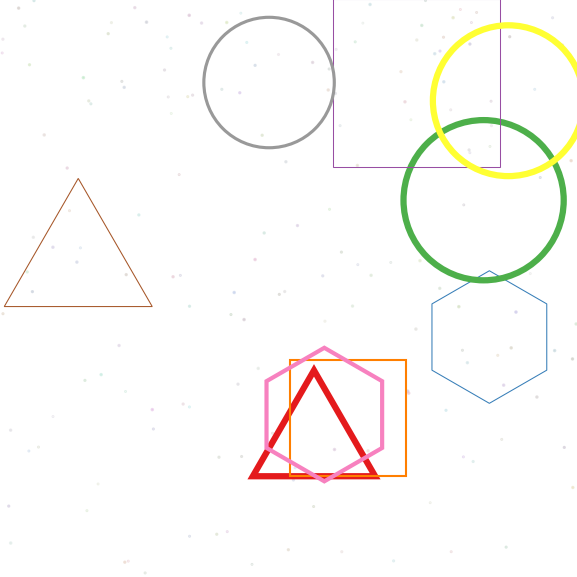[{"shape": "triangle", "thickness": 3, "radius": 0.61, "center": [0.544, 0.236]}, {"shape": "hexagon", "thickness": 0.5, "radius": 0.57, "center": [0.847, 0.416]}, {"shape": "circle", "thickness": 3, "radius": 0.69, "center": [0.837, 0.652]}, {"shape": "square", "thickness": 0.5, "radius": 0.72, "center": [0.722, 0.856]}, {"shape": "square", "thickness": 1, "radius": 0.5, "center": [0.603, 0.275]}, {"shape": "circle", "thickness": 3, "radius": 0.65, "center": [0.88, 0.825]}, {"shape": "triangle", "thickness": 0.5, "radius": 0.74, "center": [0.136, 0.542]}, {"shape": "hexagon", "thickness": 2, "radius": 0.58, "center": [0.562, 0.281]}, {"shape": "circle", "thickness": 1.5, "radius": 0.56, "center": [0.466, 0.856]}]